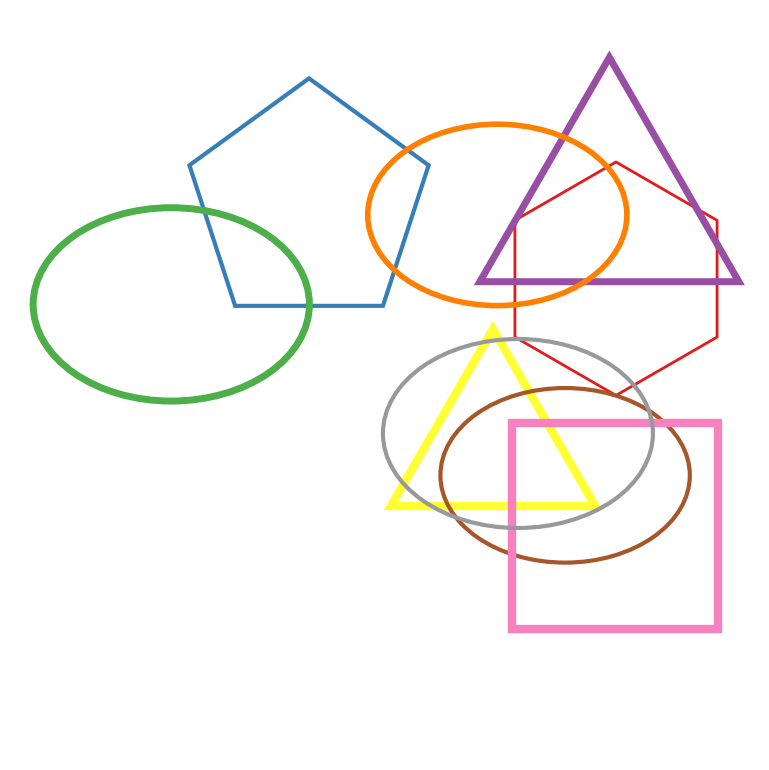[{"shape": "hexagon", "thickness": 1, "radius": 0.76, "center": [0.8, 0.638]}, {"shape": "pentagon", "thickness": 1.5, "radius": 0.82, "center": [0.401, 0.735]}, {"shape": "oval", "thickness": 2.5, "radius": 0.9, "center": [0.222, 0.605]}, {"shape": "triangle", "thickness": 2.5, "radius": 0.97, "center": [0.791, 0.731]}, {"shape": "oval", "thickness": 2, "radius": 0.84, "center": [0.646, 0.721]}, {"shape": "triangle", "thickness": 3, "radius": 0.77, "center": [0.64, 0.419]}, {"shape": "oval", "thickness": 1.5, "radius": 0.81, "center": [0.734, 0.383]}, {"shape": "square", "thickness": 3, "radius": 0.67, "center": [0.799, 0.317]}, {"shape": "oval", "thickness": 1.5, "radius": 0.88, "center": [0.673, 0.437]}]